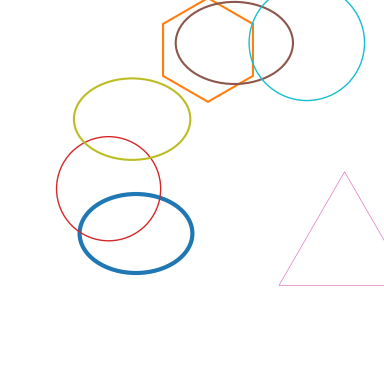[{"shape": "oval", "thickness": 3, "radius": 0.73, "center": [0.353, 0.393]}, {"shape": "hexagon", "thickness": 1.5, "radius": 0.67, "center": [0.54, 0.87]}, {"shape": "circle", "thickness": 1, "radius": 0.68, "center": [0.282, 0.51]}, {"shape": "oval", "thickness": 1.5, "radius": 0.76, "center": [0.609, 0.888]}, {"shape": "triangle", "thickness": 0.5, "radius": 0.98, "center": [0.895, 0.357]}, {"shape": "oval", "thickness": 1.5, "radius": 0.76, "center": [0.343, 0.691]}, {"shape": "circle", "thickness": 1, "radius": 0.75, "center": [0.797, 0.889]}]